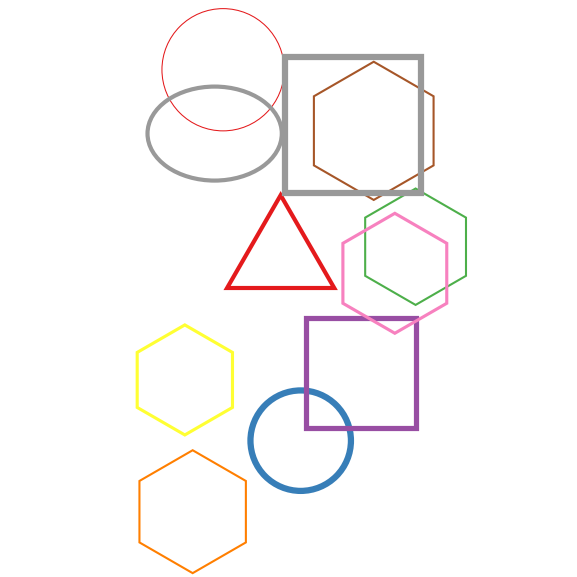[{"shape": "triangle", "thickness": 2, "radius": 0.54, "center": [0.486, 0.554]}, {"shape": "circle", "thickness": 0.5, "radius": 0.53, "center": [0.386, 0.878]}, {"shape": "circle", "thickness": 3, "radius": 0.43, "center": [0.521, 0.236]}, {"shape": "hexagon", "thickness": 1, "radius": 0.5, "center": [0.72, 0.572]}, {"shape": "square", "thickness": 2.5, "radius": 0.47, "center": [0.625, 0.353]}, {"shape": "hexagon", "thickness": 1, "radius": 0.53, "center": [0.334, 0.113]}, {"shape": "hexagon", "thickness": 1.5, "radius": 0.48, "center": [0.32, 0.341]}, {"shape": "hexagon", "thickness": 1, "radius": 0.6, "center": [0.647, 0.773]}, {"shape": "hexagon", "thickness": 1.5, "radius": 0.52, "center": [0.684, 0.526]}, {"shape": "oval", "thickness": 2, "radius": 0.58, "center": [0.372, 0.768]}, {"shape": "square", "thickness": 3, "radius": 0.59, "center": [0.612, 0.782]}]